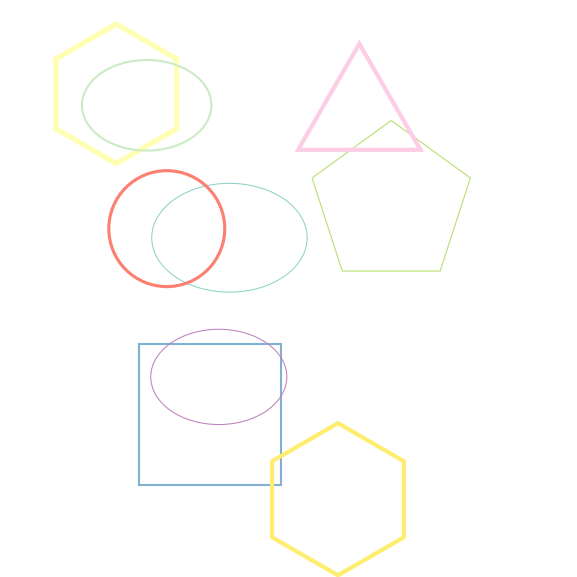[{"shape": "oval", "thickness": 0.5, "radius": 0.67, "center": [0.397, 0.587]}, {"shape": "hexagon", "thickness": 2.5, "radius": 0.6, "center": [0.201, 0.837]}, {"shape": "circle", "thickness": 1.5, "radius": 0.5, "center": [0.289, 0.603]}, {"shape": "square", "thickness": 1, "radius": 0.61, "center": [0.364, 0.281]}, {"shape": "pentagon", "thickness": 0.5, "radius": 0.72, "center": [0.677, 0.646]}, {"shape": "triangle", "thickness": 2, "radius": 0.61, "center": [0.622, 0.801]}, {"shape": "oval", "thickness": 0.5, "radius": 0.59, "center": [0.379, 0.346]}, {"shape": "oval", "thickness": 1, "radius": 0.56, "center": [0.254, 0.817]}, {"shape": "hexagon", "thickness": 2, "radius": 0.66, "center": [0.585, 0.135]}]